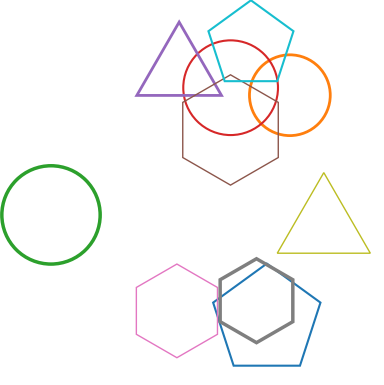[{"shape": "pentagon", "thickness": 1.5, "radius": 0.73, "center": [0.693, 0.169]}, {"shape": "circle", "thickness": 2, "radius": 0.52, "center": [0.753, 0.753]}, {"shape": "circle", "thickness": 2.5, "radius": 0.64, "center": [0.132, 0.442]}, {"shape": "circle", "thickness": 1.5, "radius": 0.62, "center": [0.599, 0.772]}, {"shape": "triangle", "thickness": 2, "radius": 0.63, "center": [0.465, 0.816]}, {"shape": "hexagon", "thickness": 1, "radius": 0.72, "center": [0.599, 0.662]}, {"shape": "hexagon", "thickness": 1, "radius": 0.61, "center": [0.46, 0.193]}, {"shape": "hexagon", "thickness": 2.5, "radius": 0.54, "center": [0.666, 0.219]}, {"shape": "triangle", "thickness": 1, "radius": 0.7, "center": [0.841, 0.412]}, {"shape": "pentagon", "thickness": 1.5, "radius": 0.58, "center": [0.652, 0.883]}]